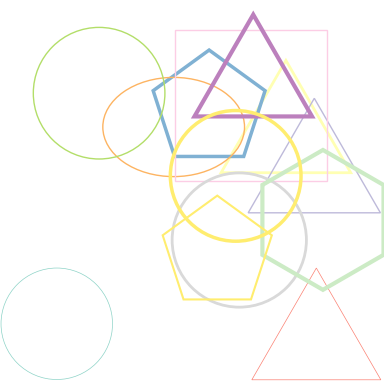[{"shape": "circle", "thickness": 0.5, "radius": 0.72, "center": [0.147, 0.159]}, {"shape": "triangle", "thickness": 2, "radius": 0.97, "center": [0.743, 0.649]}, {"shape": "triangle", "thickness": 1, "radius": 0.99, "center": [0.816, 0.546]}, {"shape": "triangle", "thickness": 0.5, "radius": 0.97, "center": [0.822, 0.11]}, {"shape": "pentagon", "thickness": 2.5, "radius": 0.76, "center": [0.543, 0.717]}, {"shape": "oval", "thickness": 1, "radius": 0.92, "center": [0.451, 0.67]}, {"shape": "circle", "thickness": 1, "radius": 0.85, "center": [0.257, 0.758]}, {"shape": "square", "thickness": 1, "radius": 0.98, "center": [0.651, 0.726]}, {"shape": "circle", "thickness": 2, "radius": 0.87, "center": [0.621, 0.377]}, {"shape": "triangle", "thickness": 3, "radius": 0.88, "center": [0.658, 0.786]}, {"shape": "hexagon", "thickness": 3, "radius": 0.91, "center": [0.839, 0.429]}, {"shape": "circle", "thickness": 2.5, "radius": 0.85, "center": [0.612, 0.543]}, {"shape": "pentagon", "thickness": 1.5, "radius": 0.75, "center": [0.564, 0.343]}]